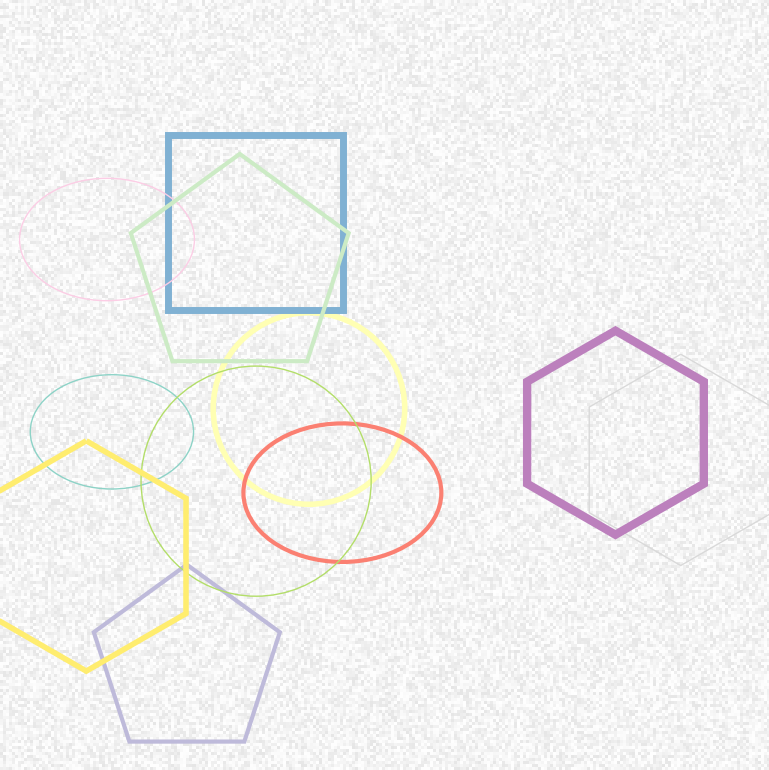[{"shape": "oval", "thickness": 0.5, "radius": 0.53, "center": [0.145, 0.439]}, {"shape": "circle", "thickness": 2, "radius": 0.62, "center": [0.401, 0.469]}, {"shape": "pentagon", "thickness": 1.5, "radius": 0.64, "center": [0.243, 0.14]}, {"shape": "oval", "thickness": 1.5, "radius": 0.64, "center": [0.445, 0.36]}, {"shape": "square", "thickness": 2.5, "radius": 0.57, "center": [0.332, 0.711]}, {"shape": "circle", "thickness": 0.5, "radius": 0.75, "center": [0.333, 0.375]}, {"shape": "oval", "thickness": 0.5, "radius": 0.57, "center": [0.139, 0.689]}, {"shape": "hexagon", "thickness": 0.5, "radius": 0.69, "center": [0.884, 0.403]}, {"shape": "hexagon", "thickness": 3, "radius": 0.66, "center": [0.799, 0.438]}, {"shape": "pentagon", "thickness": 1.5, "radius": 0.74, "center": [0.311, 0.651]}, {"shape": "hexagon", "thickness": 2, "radius": 0.75, "center": [0.112, 0.278]}]